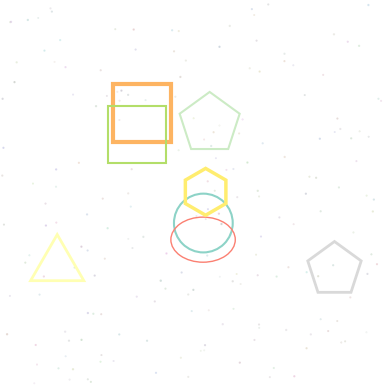[{"shape": "circle", "thickness": 1.5, "radius": 0.38, "center": [0.528, 0.421]}, {"shape": "triangle", "thickness": 2, "radius": 0.4, "center": [0.149, 0.311]}, {"shape": "oval", "thickness": 1, "radius": 0.42, "center": [0.527, 0.377]}, {"shape": "square", "thickness": 3, "radius": 0.38, "center": [0.369, 0.706]}, {"shape": "square", "thickness": 1.5, "radius": 0.37, "center": [0.356, 0.652]}, {"shape": "pentagon", "thickness": 2, "radius": 0.36, "center": [0.869, 0.3]}, {"shape": "pentagon", "thickness": 1.5, "radius": 0.41, "center": [0.545, 0.679]}, {"shape": "hexagon", "thickness": 2.5, "radius": 0.3, "center": [0.534, 0.502]}]